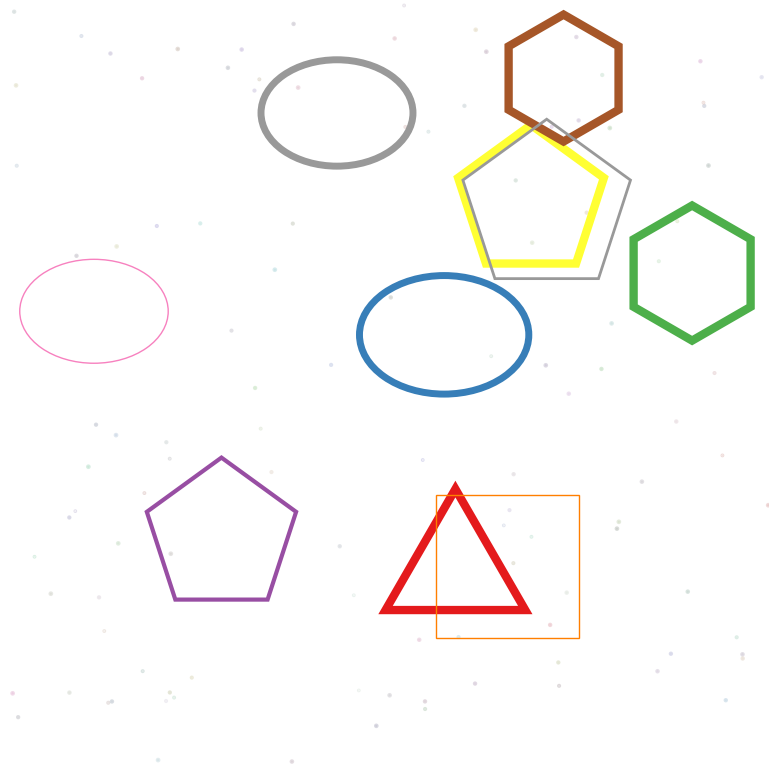[{"shape": "triangle", "thickness": 3, "radius": 0.52, "center": [0.591, 0.26]}, {"shape": "oval", "thickness": 2.5, "radius": 0.55, "center": [0.577, 0.565]}, {"shape": "hexagon", "thickness": 3, "radius": 0.44, "center": [0.899, 0.645]}, {"shape": "pentagon", "thickness": 1.5, "radius": 0.51, "center": [0.288, 0.304]}, {"shape": "square", "thickness": 0.5, "radius": 0.46, "center": [0.659, 0.264]}, {"shape": "pentagon", "thickness": 3, "radius": 0.5, "center": [0.69, 0.738]}, {"shape": "hexagon", "thickness": 3, "radius": 0.41, "center": [0.732, 0.899]}, {"shape": "oval", "thickness": 0.5, "radius": 0.48, "center": [0.122, 0.596]}, {"shape": "pentagon", "thickness": 1, "radius": 0.57, "center": [0.71, 0.731]}, {"shape": "oval", "thickness": 2.5, "radius": 0.49, "center": [0.438, 0.853]}]